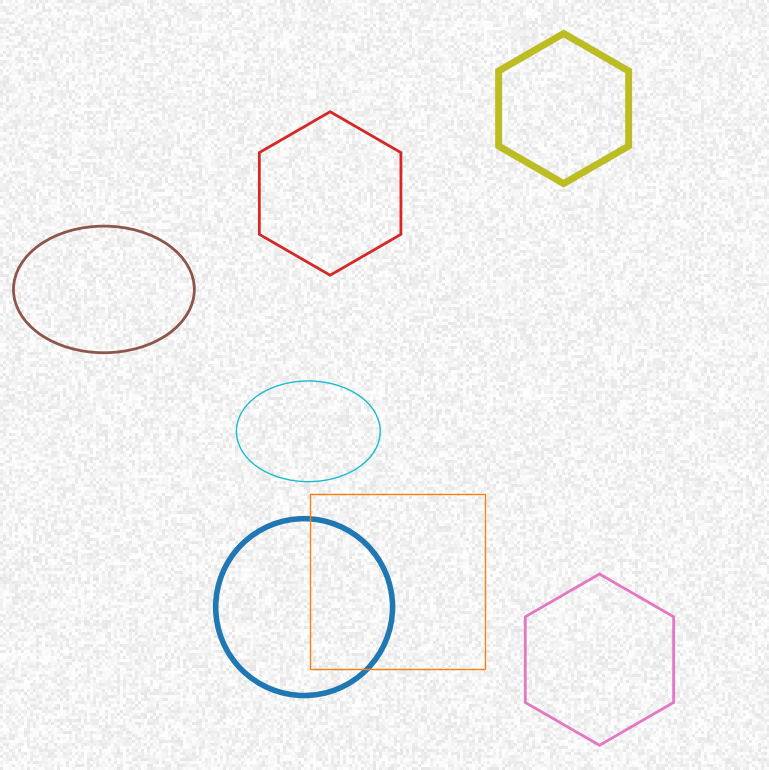[{"shape": "circle", "thickness": 2, "radius": 0.57, "center": [0.395, 0.212]}, {"shape": "square", "thickness": 0.5, "radius": 0.57, "center": [0.516, 0.245]}, {"shape": "hexagon", "thickness": 1, "radius": 0.53, "center": [0.429, 0.749]}, {"shape": "oval", "thickness": 1, "radius": 0.59, "center": [0.135, 0.624]}, {"shape": "hexagon", "thickness": 1, "radius": 0.56, "center": [0.779, 0.143]}, {"shape": "hexagon", "thickness": 2.5, "radius": 0.49, "center": [0.732, 0.859]}, {"shape": "oval", "thickness": 0.5, "radius": 0.47, "center": [0.4, 0.44]}]